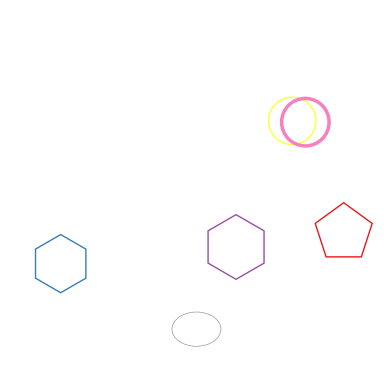[{"shape": "pentagon", "thickness": 1, "radius": 0.39, "center": [0.893, 0.396]}, {"shape": "hexagon", "thickness": 1, "radius": 0.38, "center": [0.158, 0.315]}, {"shape": "hexagon", "thickness": 1, "radius": 0.42, "center": [0.613, 0.358]}, {"shape": "circle", "thickness": 1, "radius": 0.31, "center": [0.759, 0.686]}, {"shape": "circle", "thickness": 2.5, "radius": 0.31, "center": [0.793, 0.683]}, {"shape": "oval", "thickness": 0.5, "radius": 0.32, "center": [0.51, 0.145]}]